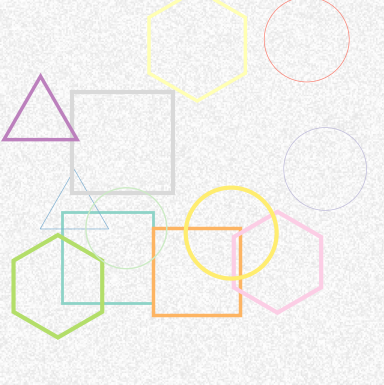[{"shape": "square", "thickness": 2, "radius": 0.59, "center": [0.279, 0.332]}, {"shape": "hexagon", "thickness": 2.5, "radius": 0.72, "center": [0.512, 0.882]}, {"shape": "circle", "thickness": 0.5, "radius": 0.54, "center": [0.845, 0.561]}, {"shape": "circle", "thickness": 0.5, "radius": 0.55, "center": [0.797, 0.897]}, {"shape": "triangle", "thickness": 0.5, "radius": 0.51, "center": [0.193, 0.457]}, {"shape": "square", "thickness": 2.5, "radius": 0.57, "center": [0.511, 0.295]}, {"shape": "hexagon", "thickness": 3, "radius": 0.67, "center": [0.15, 0.256]}, {"shape": "hexagon", "thickness": 3, "radius": 0.66, "center": [0.721, 0.319]}, {"shape": "square", "thickness": 3, "radius": 0.66, "center": [0.318, 0.63]}, {"shape": "triangle", "thickness": 2.5, "radius": 0.55, "center": [0.105, 0.692]}, {"shape": "circle", "thickness": 1, "radius": 0.53, "center": [0.328, 0.407]}, {"shape": "circle", "thickness": 3, "radius": 0.59, "center": [0.601, 0.395]}]